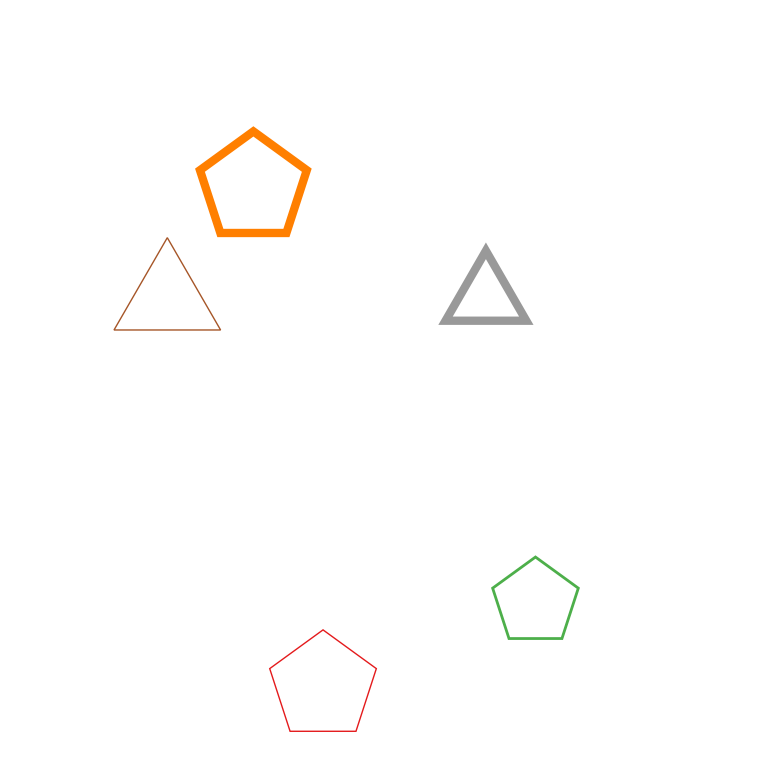[{"shape": "pentagon", "thickness": 0.5, "radius": 0.36, "center": [0.42, 0.109]}, {"shape": "pentagon", "thickness": 1, "radius": 0.29, "center": [0.695, 0.218]}, {"shape": "pentagon", "thickness": 3, "radius": 0.36, "center": [0.329, 0.756]}, {"shape": "triangle", "thickness": 0.5, "radius": 0.4, "center": [0.217, 0.611]}, {"shape": "triangle", "thickness": 3, "radius": 0.3, "center": [0.631, 0.614]}]